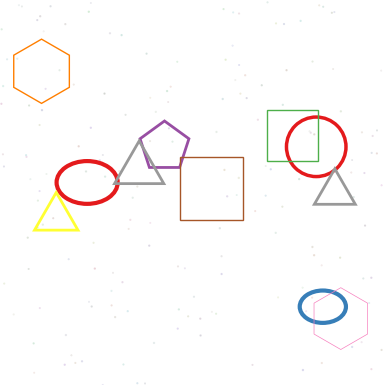[{"shape": "circle", "thickness": 2.5, "radius": 0.39, "center": [0.821, 0.619]}, {"shape": "oval", "thickness": 3, "radius": 0.4, "center": [0.226, 0.526]}, {"shape": "oval", "thickness": 3, "radius": 0.3, "center": [0.839, 0.203]}, {"shape": "square", "thickness": 1, "radius": 0.33, "center": [0.761, 0.648]}, {"shape": "pentagon", "thickness": 2, "radius": 0.33, "center": [0.427, 0.619]}, {"shape": "hexagon", "thickness": 1, "radius": 0.42, "center": [0.108, 0.815]}, {"shape": "triangle", "thickness": 2, "radius": 0.33, "center": [0.146, 0.435]}, {"shape": "square", "thickness": 1, "radius": 0.41, "center": [0.549, 0.51]}, {"shape": "hexagon", "thickness": 0.5, "radius": 0.4, "center": [0.885, 0.172]}, {"shape": "triangle", "thickness": 2, "radius": 0.37, "center": [0.361, 0.56]}, {"shape": "triangle", "thickness": 2, "radius": 0.31, "center": [0.87, 0.5]}]